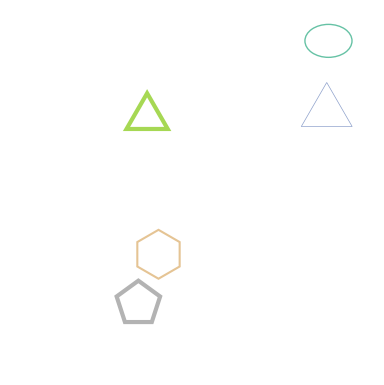[{"shape": "oval", "thickness": 1, "radius": 0.31, "center": [0.853, 0.894]}, {"shape": "triangle", "thickness": 0.5, "radius": 0.38, "center": [0.849, 0.709]}, {"shape": "triangle", "thickness": 3, "radius": 0.31, "center": [0.382, 0.696]}, {"shape": "hexagon", "thickness": 1.5, "radius": 0.32, "center": [0.412, 0.34]}, {"shape": "pentagon", "thickness": 3, "radius": 0.3, "center": [0.359, 0.212]}]